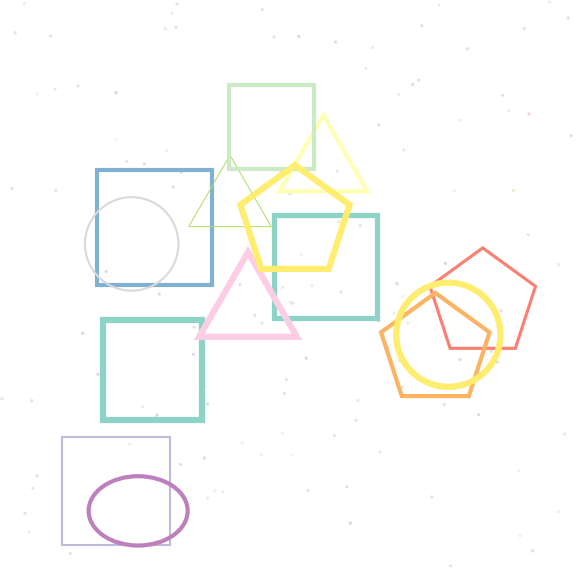[{"shape": "square", "thickness": 2.5, "radius": 0.45, "center": [0.564, 0.537]}, {"shape": "square", "thickness": 3, "radius": 0.43, "center": [0.264, 0.359]}, {"shape": "triangle", "thickness": 2, "radius": 0.44, "center": [0.56, 0.712]}, {"shape": "square", "thickness": 1, "radius": 0.46, "center": [0.201, 0.149]}, {"shape": "pentagon", "thickness": 1.5, "radius": 0.48, "center": [0.836, 0.474]}, {"shape": "square", "thickness": 2, "radius": 0.5, "center": [0.267, 0.605]}, {"shape": "pentagon", "thickness": 2, "radius": 0.49, "center": [0.754, 0.393]}, {"shape": "triangle", "thickness": 0.5, "radius": 0.41, "center": [0.398, 0.648]}, {"shape": "triangle", "thickness": 3, "radius": 0.49, "center": [0.43, 0.465]}, {"shape": "circle", "thickness": 1, "radius": 0.4, "center": [0.228, 0.577]}, {"shape": "oval", "thickness": 2, "radius": 0.43, "center": [0.239, 0.115]}, {"shape": "square", "thickness": 2, "radius": 0.37, "center": [0.47, 0.779]}, {"shape": "circle", "thickness": 3, "radius": 0.45, "center": [0.776, 0.42]}, {"shape": "pentagon", "thickness": 3, "radius": 0.5, "center": [0.511, 0.614]}]